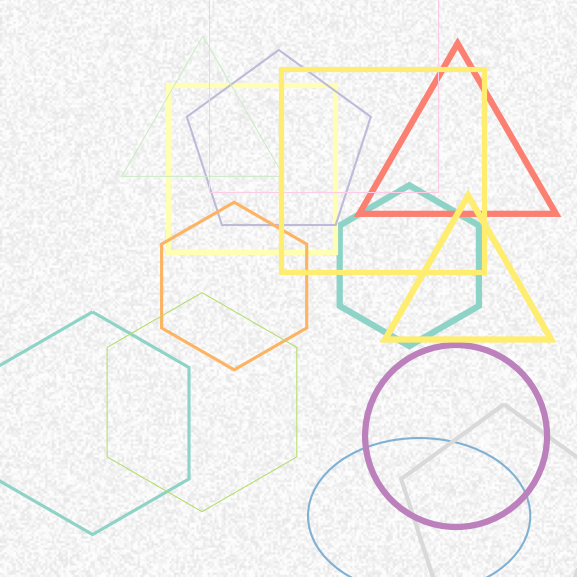[{"shape": "hexagon", "thickness": 1.5, "radius": 0.96, "center": [0.16, 0.266]}, {"shape": "hexagon", "thickness": 3, "radius": 0.7, "center": [0.709, 0.539]}, {"shape": "square", "thickness": 2.5, "radius": 0.72, "center": [0.436, 0.707]}, {"shape": "pentagon", "thickness": 1, "radius": 0.84, "center": [0.483, 0.745]}, {"shape": "triangle", "thickness": 3, "radius": 0.98, "center": [0.792, 0.727]}, {"shape": "oval", "thickness": 1, "radius": 0.96, "center": [0.726, 0.106]}, {"shape": "hexagon", "thickness": 1.5, "radius": 0.73, "center": [0.405, 0.504]}, {"shape": "hexagon", "thickness": 0.5, "radius": 0.95, "center": [0.35, 0.303]}, {"shape": "square", "thickness": 0.5, "radius": 0.99, "center": [0.561, 0.864]}, {"shape": "pentagon", "thickness": 2, "radius": 0.94, "center": [0.873, 0.112]}, {"shape": "circle", "thickness": 3, "radius": 0.79, "center": [0.79, 0.244]}, {"shape": "triangle", "thickness": 0.5, "radius": 0.81, "center": [0.351, 0.775]}, {"shape": "square", "thickness": 2.5, "radius": 0.88, "center": [0.662, 0.704]}, {"shape": "triangle", "thickness": 3, "radius": 0.83, "center": [0.811, 0.494]}]